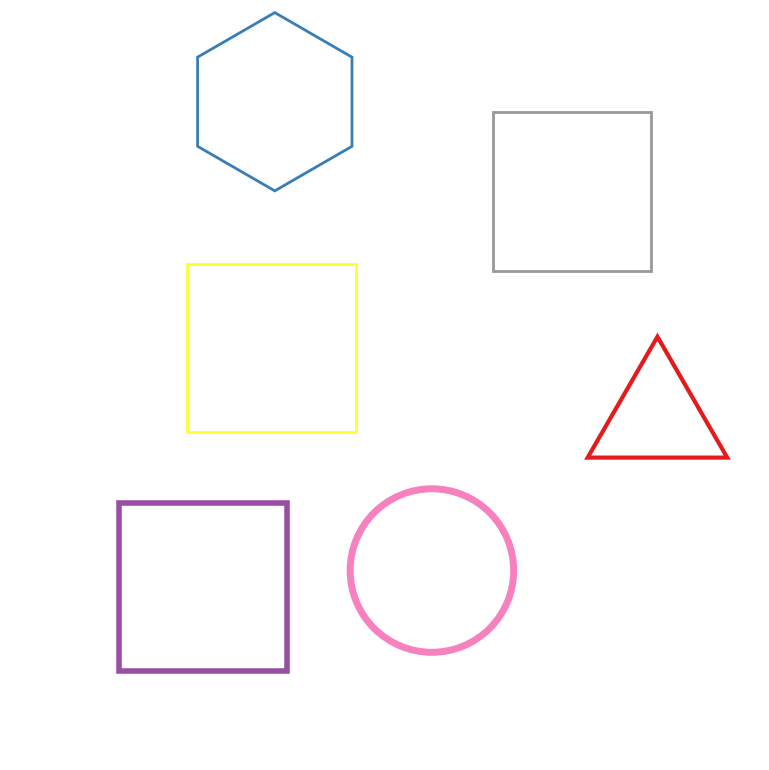[{"shape": "triangle", "thickness": 1.5, "radius": 0.52, "center": [0.854, 0.458]}, {"shape": "hexagon", "thickness": 1, "radius": 0.58, "center": [0.357, 0.868]}, {"shape": "square", "thickness": 2, "radius": 0.54, "center": [0.264, 0.237]}, {"shape": "square", "thickness": 1, "radius": 0.55, "center": [0.352, 0.548]}, {"shape": "circle", "thickness": 2.5, "radius": 0.53, "center": [0.561, 0.259]}, {"shape": "square", "thickness": 1, "radius": 0.51, "center": [0.742, 0.751]}]